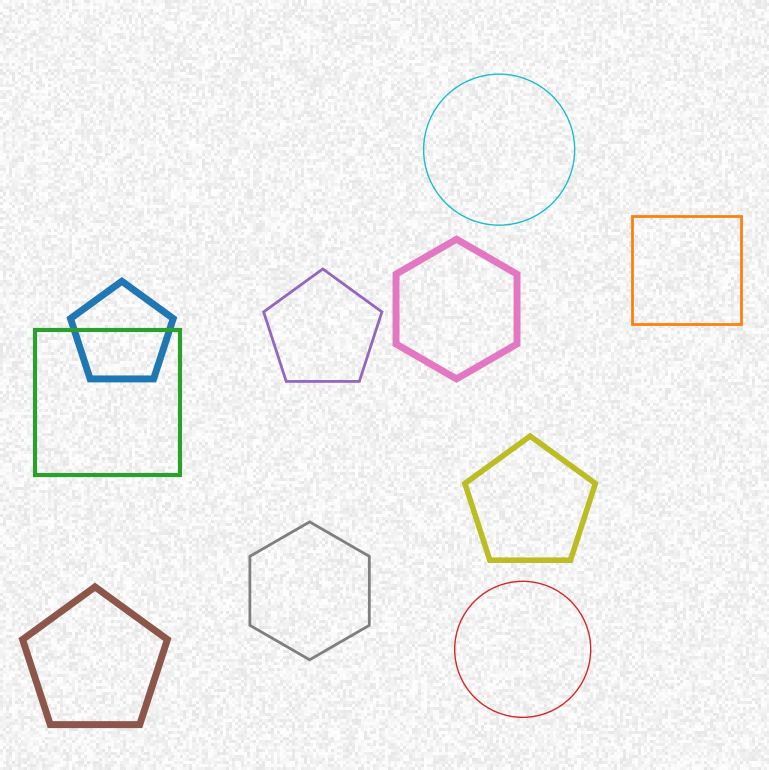[{"shape": "pentagon", "thickness": 2.5, "radius": 0.35, "center": [0.158, 0.565]}, {"shape": "square", "thickness": 1, "radius": 0.35, "center": [0.891, 0.649]}, {"shape": "square", "thickness": 1.5, "radius": 0.47, "center": [0.139, 0.477]}, {"shape": "circle", "thickness": 0.5, "radius": 0.44, "center": [0.679, 0.157]}, {"shape": "pentagon", "thickness": 1, "radius": 0.4, "center": [0.419, 0.57]}, {"shape": "pentagon", "thickness": 2.5, "radius": 0.49, "center": [0.123, 0.139]}, {"shape": "hexagon", "thickness": 2.5, "radius": 0.45, "center": [0.593, 0.599]}, {"shape": "hexagon", "thickness": 1, "radius": 0.45, "center": [0.402, 0.233]}, {"shape": "pentagon", "thickness": 2, "radius": 0.45, "center": [0.689, 0.345]}, {"shape": "circle", "thickness": 0.5, "radius": 0.49, "center": [0.648, 0.806]}]